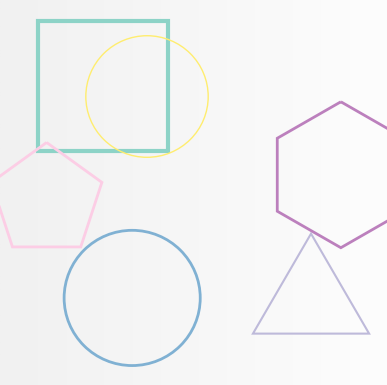[{"shape": "square", "thickness": 3, "radius": 0.84, "center": [0.266, 0.776]}, {"shape": "triangle", "thickness": 1.5, "radius": 0.87, "center": [0.803, 0.22]}, {"shape": "circle", "thickness": 2, "radius": 0.88, "center": [0.341, 0.226]}, {"shape": "pentagon", "thickness": 2, "radius": 0.75, "center": [0.12, 0.48]}, {"shape": "hexagon", "thickness": 2, "radius": 0.95, "center": [0.88, 0.546]}, {"shape": "circle", "thickness": 1, "radius": 0.79, "center": [0.379, 0.749]}]